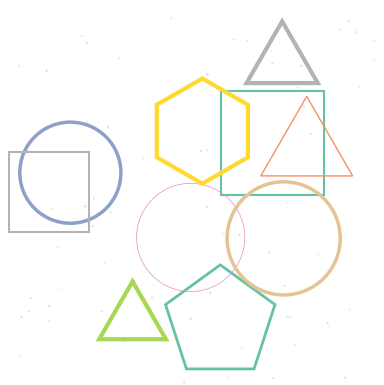[{"shape": "square", "thickness": 1.5, "radius": 0.67, "center": [0.708, 0.629]}, {"shape": "pentagon", "thickness": 2, "radius": 0.75, "center": [0.572, 0.163]}, {"shape": "triangle", "thickness": 1, "radius": 0.69, "center": [0.797, 0.612]}, {"shape": "circle", "thickness": 2.5, "radius": 0.66, "center": [0.183, 0.551]}, {"shape": "circle", "thickness": 0.5, "radius": 0.7, "center": [0.495, 0.383]}, {"shape": "triangle", "thickness": 3, "radius": 0.5, "center": [0.344, 0.169]}, {"shape": "hexagon", "thickness": 3, "radius": 0.68, "center": [0.526, 0.66]}, {"shape": "circle", "thickness": 2.5, "radius": 0.73, "center": [0.737, 0.381]}, {"shape": "square", "thickness": 1.5, "radius": 0.52, "center": [0.127, 0.501]}, {"shape": "triangle", "thickness": 3, "radius": 0.53, "center": [0.733, 0.838]}]